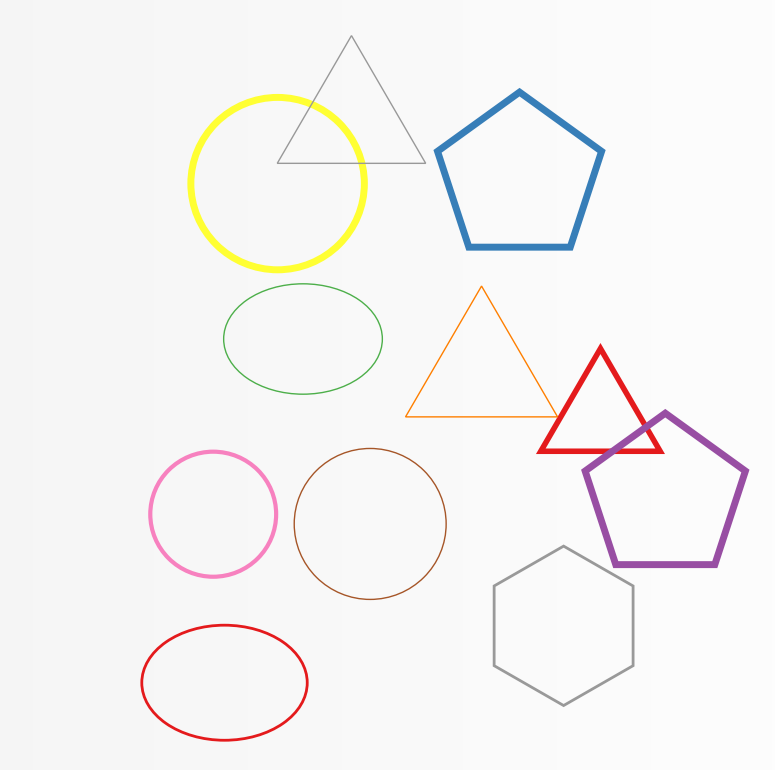[{"shape": "triangle", "thickness": 2, "radius": 0.44, "center": [0.775, 0.458]}, {"shape": "oval", "thickness": 1, "radius": 0.53, "center": [0.29, 0.113]}, {"shape": "pentagon", "thickness": 2.5, "radius": 0.56, "center": [0.67, 0.769]}, {"shape": "oval", "thickness": 0.5, "radius": 0.51, "center": [0.391, 0.56]}, {"shape": "pentagon", "thickness": 2.5, "radius": 0.54, "center": [0.858, 0.355]}, {"shape": "triangle", "thickness": 0.5, "radius": 0.57, "center": [0.621, 0.515]}, {"shape": "circle", "thickness": 2.5, "radius": 0.56, "center": [0.358, 0.762]}, {"shape": "circle", "thickness": 0.5, "radius": 0.49, "center": [0.478, 0.32]}, {"shape": "circle", "thickness": 1.5, "radius": 0.41, "center": [0.275, 0.332]}, {"shape": "triangle", "thickness": 0.5, "radius": 0.55, "center": [0.454, 0.843]}, {"shape": "hexagon", "thickness": 1, "radius": 0.52, "center": [0.727, 0.187]}]